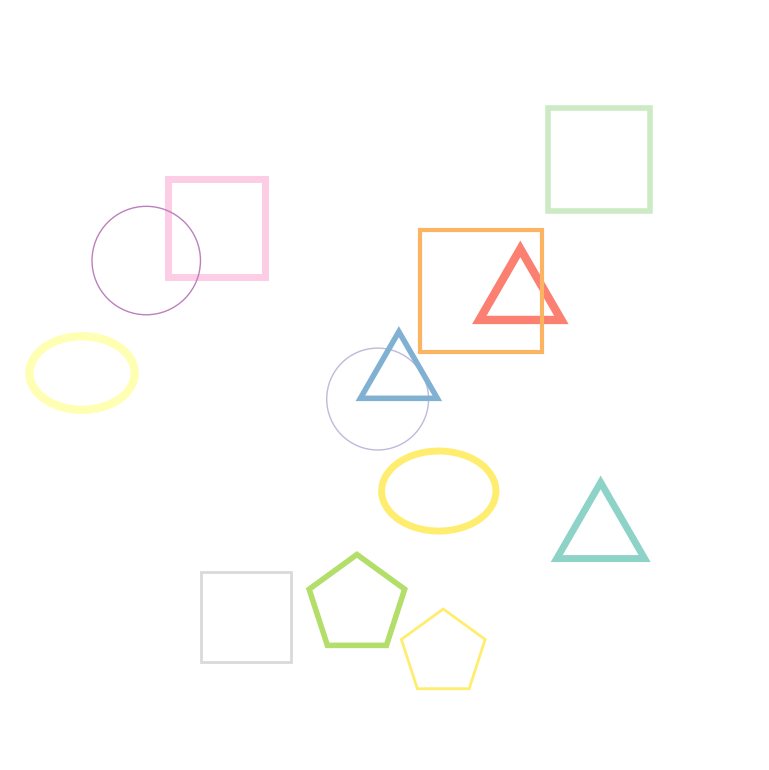[{"shape": "triangle", "thickness": 2.5, "radius": 0.33, "center": [0.78, 0.308]}, {"shape": "oval", "thickness": 3, "radius": 0.34, "center": [0.107, 0.515]}, {"shape": "circle", "thickness": 0.5, "radius": 0.33, "center": [0.49, 0.482]}, {"shape": "triangle", "thickness": 3, "radius": 0.31, "center": [0.676, 0.615]}, {"shape": "triangle", "thickness": 2, "radius": 0.29, "center": [0.518, 0.512]}, {"shape": "square", "thickness": 1.5, "radius": 0.4, "center": [0.624, 0.622]}, {"shape": "pentagon", "thickness": 2, "radius": 0.33, "center": [0.464, 0.215]}, {"shape": "square", "thickness": 2.5, "radius": 0.32, "center": [0.281, 0.704]}, {"shape": "square", "thickness": 1, "radius": 0.29, "center": [0.32, 0.199]}, {"shape": "circle", "thickness": 0.5, "radius": 0.35, "center": [0.19, 0.662]}, {"shape": "square", "thickness": 2, "radius": 0.33, "center": [0.778, 0.793]}, {"shape": "oval", "thickness": 2.5, "radius": 0.37, "center": [0.57, 0.362]}, {"shape": "pentagon", "thickness": 1, "radius": 0.29, "center": [0.576, 0.152]}]